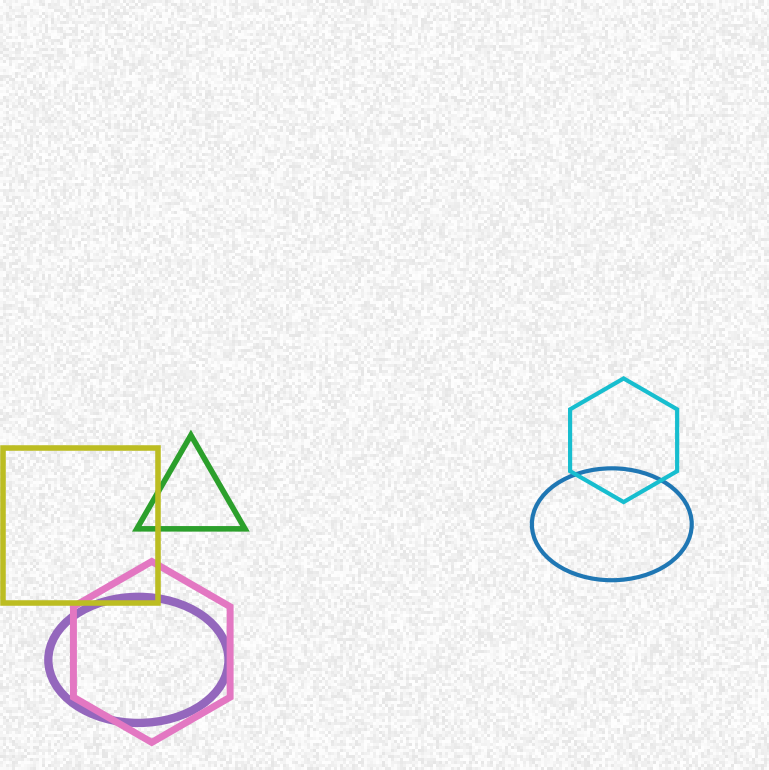[{"shape": "oval", "thickness": 1.5, "radius": 0.52, "center": [0.795, 0.319]}, {"shape": "triangle", "thickness": 2, "radius": 0.41, "center": [0.248, 0.354]}, {"shape": "oval", "thickness": 3, "radius": 0.58, "center": [0.18, 0.143]}, {"shape": "hexagon", "thickness": 2.5, "radius": 0.59, "center": [0.197, 0.153]}, {"shape": "square", "thickness": 2, "radius": 0.5, "center": [0.105, 0.317]}, {"shape": "hexagon", "thickness": 1.5, "radius": 0.4, "center": [0.81, 0.428]}]